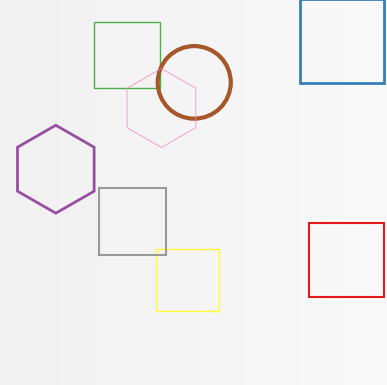[{"shape": "square", "thickness": 1.5, "radius": 0.48, "center": [0.895, 0.324]}, {"shape": "square", "thickness": 2, "radius": 0.54, "center": [0.882, 0.894]}, {"shape": "square", "thickness": 1, "radius": 0.43, "center": [0.328, 0.858]}, {"shape": "hexagon", "thickness": 2, "radius": 0.57, "center": [0.144, 0.561]}, {"shape": "square", "thickness": 1, "radius": 0.41, "center": [0.484, 0.272]}, {"shape": "circle", "thickness": 3, "radius": 0.47, "center": [0.501, 0.786]}, {"shape": "hexagon", "thickness": 0.5, "radius": 0.51, "center": [0.417, 0.72]}, {"shape": "square", "thickness": 1.5, "radius": 0.43, "center": [0.341, 0.425]}]